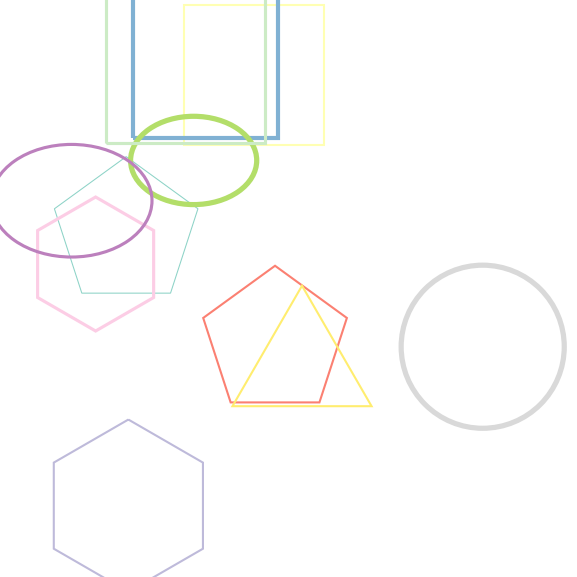[{"shape": "pentagon", "thickness": 0.5, "radius": 0.65, "center": [0.218, 0.597]}, {"shape": "square", "thickness": 1, "radius": 0.61, "center": [0.44, 0.87]}, {"shape": "hexagon", "thickness": 1, "radius": 0.75, "center": [0.222, 0.124]}, {"shape": "pentagon", "thickness": 1, "radius": 0.65, "center": [0.476, 0.408]}, {"shape": "square", "thickness": 2, "radius": 0.63, "center": [0.356, 0.886]}, {"shape": "oval", "thickness": 2.5, "radius": 0.55, "center": [0.335, 0.721]}, {"shape": "hexagon", "thickness": 1.5, "radius": 0.58, "center": [0.166, 0.542]}, {"shape": "circle", "thickness": 2.5, "radius": 0.71, "center": [0.836, 0.399]}, {"shape": "oval", "thickness": 1.5, "radius": 0.7, "center": [0.124, 0.652]}, {"shape": "square", "thickness": 1.5, "radius": 0.69, "center": [0.321, 0.889]}, {"shape": "triangle", "thickness": 1, "radius": 0.7, "center": [0.523, 0.365]}]